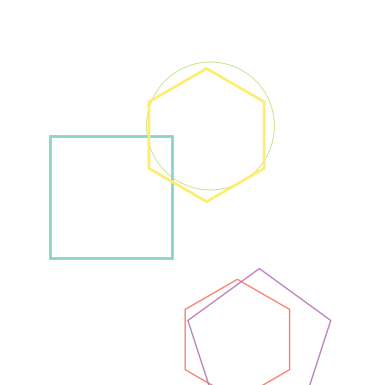[{"shape": "square", "thickness": 2, "radius": 0.8, "center": [0.288, 0.488]}, {"shape": "hexagon", "thickness": 1, "radius": 0.78, "center": [0.617, 0.118]}, {"shape": "circle", "thickness": 0.5, "radius": 0.83, "center": [0.547, 0.673]}, {"shape": "pentagon", "thickness": 1, "radius": 0.98, "center": [0.674, 0.107]}, {"shape": "hexagon", "thickness": 2, "radius": 0.86, "center": [0.537, 0.649]}]